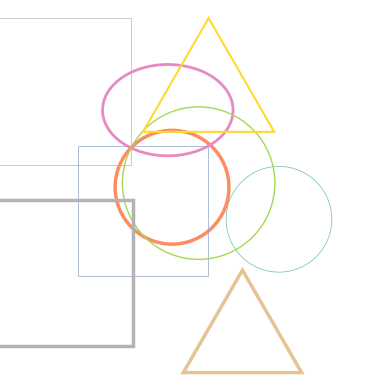[{"shape": "circle", "thickness": 0.5, "radius": 0.69, "center": [0.725, 0.43]}, {"shape": "circle", "thickness": 2.5, "radius": 0.74, "center": [0.447, 0.514]}, {"shape": "square", "thickness": 0.5, "radius": 0.85, "center": [0.371, 0.451]}, {"shape": "oval", "thickness": 2, "radius": 0.85, "center": [0.436, 0.714]}, {"shape": "circle", "thickness": 1, "radius": 0.99, "center": [0.516, 0.524]}, {"shape": "triangle", "thickness": 1.5, "radius": 0.98, "center": [0.542, 0.756]}, {"shape": "triangle", "thickness": 2.5, "radius": 0.89, "center": [0.63, 0.121]}, {"shape": "square", "thickness": 0.5, "radius": 0.96, "center": [0.149, 0.762]}, {"shape": "square", "thickness": 2.5, "radius": 0.95, "center": [0.155, 0.291]}]